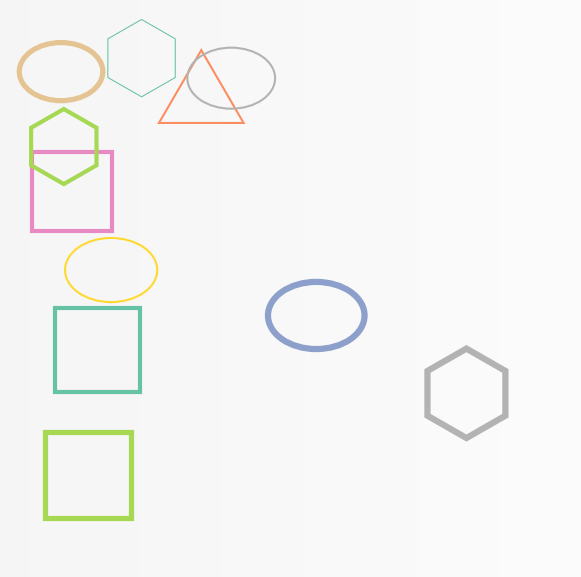[{"shape": "square", "thickness": 2, "radius": 0.37, "center": [0.168, 0.393]}, {"shape": "hexagon", "thickness": 0.5, "radius": 0.33, "center": [0.244, 0.898]}, {"shape": "triangle", "thickness": 1, "radius": 0.42, "center": [0.346, 0.828]}, {"shape": "oval", "thickness": 3, "radius": 0.42, "center": [0.544, 0.453]}, {"shape": "square", "thickness": 2, "radius": 0.34, "center": [0.123, 0.668]}, {"shape": "hexagon", "thickness": 2, "radius": 0.32, "center": [0.11, 0.745]}, {"shape": "square", "thickness": 2.5, "radius": 0.37, "center": [0.152, 0.177]}, {"shape": "oval", "thickness": 1, "radius": 0.4, "center": [0.191, 0.532]}, {"shape": "oval", "thickness": 2.5, "radius": 0.36, "center": [0.105, 0.875]}, {"shape": "oval", "thickness": 1, "radius": 0.38, "center": [0.398, 0.864]}, {"shape": "hexagon", "thickness": 3, "radius": 0.39, "center": [0.802, 0.318]}]